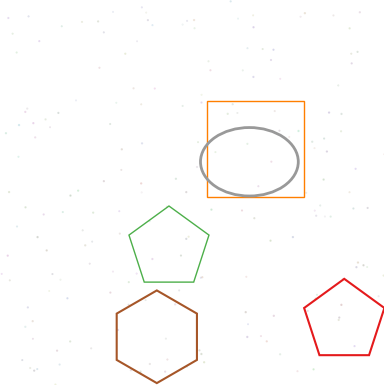[{"shape": "pentagon", "thickness": 1.5, "radius": 0.55, "center": [0.894, 0.166]}, {"shape": "pentagon", "thickness": 1, "radius": 0.55, "center": [0.439, 0.356]}, {"shape": "square", "thickness": 1, "radius": 0.63, "center": [0.663, 0.613]}, {"shape": "hexagon", "thickness": 1.5, "radius": 0.6, "center": [0.407, 0.125]}, {"shape": "oval", "thickness": 2, "radius": 0.64, "center": [0.648, 0.58]}]